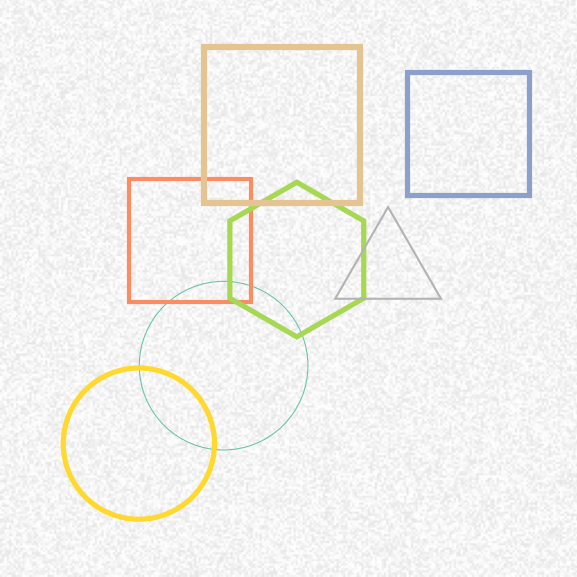[{"shape": "circle", "thickness": 0.5, "radius": 0.73, "center": [0.387, 0.366]}, {"shape": "square", "thickness": 2, "radius": 0.53, "center": [0.329, 0.583]}, {"shape": "square", "thickness": 2.5, "radius": 0.53, "center": [0.81, 0.768]}, {"shape": "hexagon", "thickness": 2.5, "radius": 0.67, "center": [0.514, 0.55]}, {"shape": "circle", "thickness": 2.5, "radius": 0.65, "center": [0.24, 0.231]}, {"shape": "square", "thickness": 3, "radius": 0.68, "center": [0.489, 0.783]}, {"shape": "triangle", "thickness": 1, "radius": 0.53, "center": [0.672, 0.535]}]